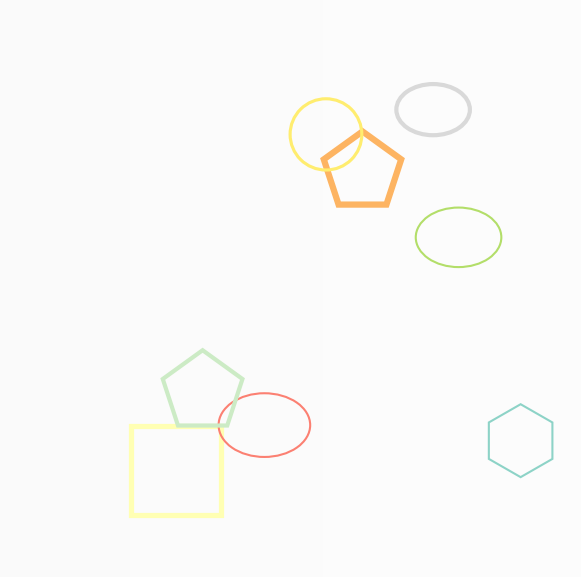[{"shape": "hexagon", "thickness": 1, "radius": 0.32, "center": [0.896, 0.236]}, {"shape": "square", "thickness": 2.5, "radius": 0.39, "center": [0.303, 0.184]}, {"shape": "oval", "thickness": 1, "radius": 0.39, "center": [0.455, 0.263]}, {"shape": "pentagon", "thickness": 3, "radius": 0.35, "center": [0.624, 0.702]}, {"shape": "oval", "thickness": 1, "radius": 0.37, "center": [0.789, 0.588]}, {"shape": "oval", "thickness": 2, "radius": 0.32, "center": [0.745, 0.809]}, {"shape": "pentagon", "thickness": 2, "radius": 0.36, "center": [0.349, 0.321]}, {"shape": "circle", "thickness": 1.5, "radius": 0.31, "center": [0.561, 0.766]}]